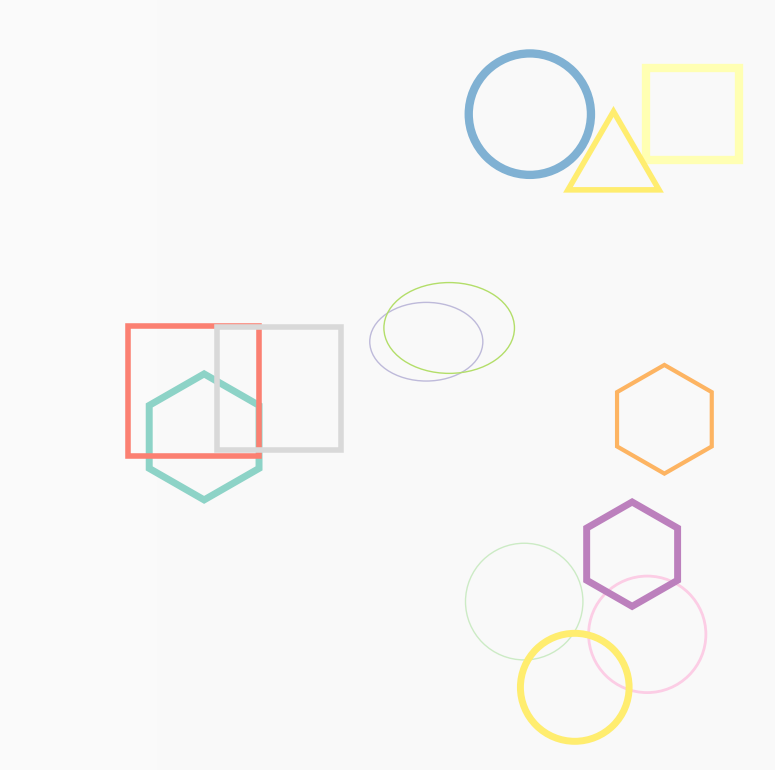[{"shape": "hexagon", "thickness": 2.5, "radius": 0.41, "center": [0.263, 0.433]}, {"shape": "square", "thickness": 3, "radius": 0.3, "center": [0.894, 0.852]}, {"shape": "oval", "thickness": 0.5, "radius": 0.36, "center": [0.55, 0.556]}, {"shape": "square", "thickness": 2, "radius": 0.42, "center": [0.25, 0.492]}, {"shape": "circle", "thickness": 3, "radius": 0.39, "center": [0.684, 0.852]}, {"shape": "hexagon", "thickness": 1.5, "radius": 0.35, "center": [0.857, 0.455]}, {"shape": "oval", "thickness": 0.5, "radius": 0.42, "center": [0.58, 0.574]}, {"shape": "circle", "thickness": 1, "radius": 0.38, "center": [0.835, 0.176]}, {"shape": "square", "thickness": 2, "radius": 0.4, "center": [0.36, 0.495]}, {"shape": "hexagon", "thickness": 2.5, "radius": 0.34, "center": [0.816, 0.28]}, {"shape": "circle", "thickness": 0.5, "radius": 0.38, "center": [0.676, 0.219]}, {"shape": "triangle", "thickness": 2, "radius": 0.34, "center": [0.792, 0.787]}, {"shape": "circle", "thickness": 2.5, "radius": 0.35, "center": [0.742, 0.107]}]